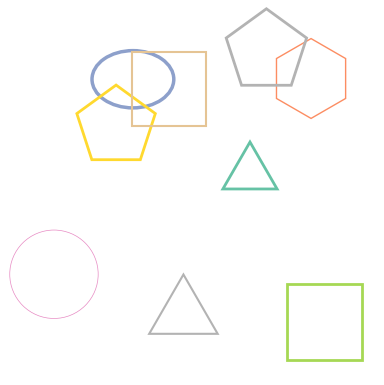[{"shape": "triangle", "thickness": 2, "radius": 0.41, "center": [0.649, 0.55]}, {"shape": "hexagon", "thickness": 1, "radius": 0.52, "center": [0.808, 0.796]}, {"shape": "oval", "thickness": 2.5, "radius": 0.53, "center": [0.345, 0.794]}, {"shape": "circle", "thickness": 0.5, "radius": 0.57, "center": [0.14, 0.288]}, {"shape": "square", "thickness": 2, "radius": 0.49, "center": [0.843, 0.163]}, {"shape": "pentagon", "thickness": 2, "radius": 0.54, "center": [0.302, 0.672]}, {"shape": "square", "thickness": 1.5, "radius": 0.48, "center": [0.439, 0.768]}, {"shape": "pentagon", "thickness": 2, "radius": 0.55, "center": [0.692, 0.867]}, {"shape": "triangle", "thickness": 1.5, "radius": 0.51, "center": [0.476, 0.184]}]